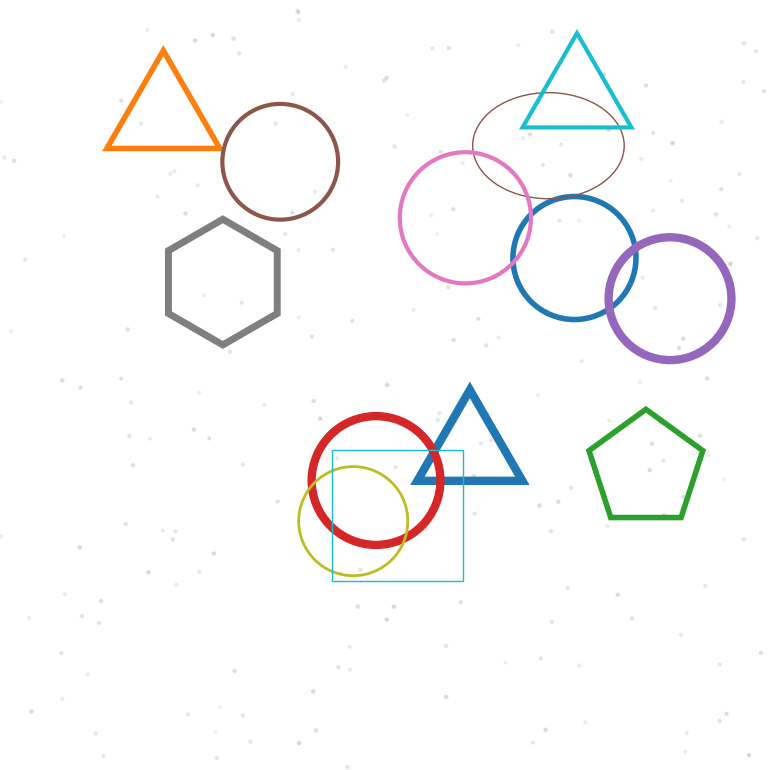[{"shape": "circle", "thickness": 2, "radius": 0.4, "center": [0.746, 0.665]}, {"shape": "triangle", "thickness": 3, "radius": 0.39, "center": [0.61, 0.415]}, {"shape": "triangle", "thickness": 2, "radius": 0.42, "center": [0.212, 0.85]}, {"shape": "pentagon", "thickness": 2, "radius": 0.39, "center": [0.839, 0.391]}, {"shape": "circle", "thickness": 3, "radius": 0.42, "center": [0.488, 0.376]}, {"shape": "circle", "thickness": 3, "radius": 0.4, "center": [0.87, 0.612]}, {"shape": "oval", "thickness": 0.5, "radius": 0.49, "center": [0.712, 0.811]}, {"shape": "circle", "thickness": 1.5, "radius": 0.38, "center": [0.364, 0.79]}, {"shape": "circle", "thickness": 1.5, "radius": 0.43, "center": [0.604, 0.717]}, {"shape": "hexagon", "thickness": 2.5, "radius": 0.41, "center": [0.289, 0.634]}, {"shape": "circle", "thickness": 1, "radius": 0.35, "center": [0.459, 0.323]}, {"shape": "triangle", "thickness": 1.5, "radius": 0.41, "center": [0.749, 0.875]}, {"shape": "square", "thickness": 0.5, "radius": 0.42, "center": [0.516, 0.33]}]